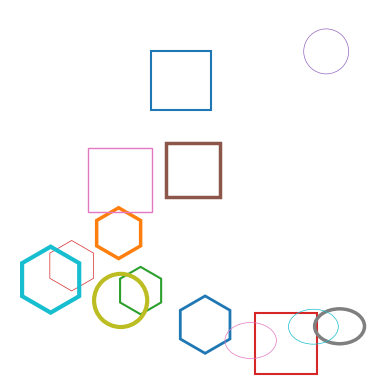[{"shape": "hexagon", "thickness": 2, "radius": 0.37, "center": [0.533, 0.157]}, {"shape": "square", "thickness": 1.5, "radius": 0.39, "center": [0.47, 0.791]}, {"shape": "hexagon", "thickness": 2.5, "radius": 0.33, "center": [0.308, 0.394]}, {"shape": "hexagon", "thickness": 1.5, "radius": 0.31, "center": [0.365, 0.245]}, {"shape": "hexagon", "thickness": 0.5, "radius": 0.33, "center": [0.186, 0.31]}, {"shape": "square", "thickness": 1.5, "radius": 0.4, "center": [0.743, 0.108]}, {"shape": "circle", "thickness": 0.5, "radius": 0.29, "center": [0.847, 0.866]}, {"shape": "square", "thickness": 2.5, "radius": 0.35, "center": [0.501, 0.559]}, {"shape": "oval", "thickness": 0.5, "radius": 0.33, "center": [0.651, 0.116]}, {"shape": "square", "thickness": 1, "radius": 0.42, "center": [0.311, 0.533]}, {"shape": "oval", "thickness": 2.5, "radius": 0.32, "center": [0.882, 0.152]}, {"shape": "circle", "thickness": 3, "radius": 0.35, "center": [0.313, 0.22]}, {"shape": "oval", "thickness": 0.5, "radius": 0.32, "center": [0.814, 0.151]}, {"shape": "hexagon", "thickness": 3, "radius": 0.43, "center": [0.132, 0.274]}]